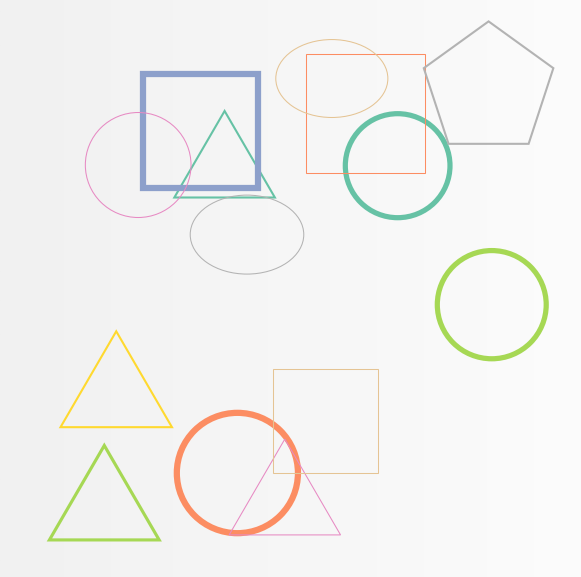[{"shape": "triangle", "thickness": 1, "radius": 0.5, "center": [0.386, 0.707]}, {"shape": "circle", "thickness": 2.5, "radius": 0.45, "center": [0.684, 0.712]}, {"shape": "circle", "thickness": 3, "radius": 0.52, "center": [0.408, 0.18]}, {"shape": "square", "thickness": 0.5, "radius": 0.51, "center": [0.629, 0.803]}, {"shape": "square", "thickness": 3, "radius": 0.5, "center": [0.345, 0.772]}, {"shape": "circle", "thickness": 0.5, "radius": 0.45, "center": [0.238, 0.713]}, {"shape": "triangle", "thickness": 0.5, "radius": 0.55, "center": [0.49, 0.128]}, {"shape": "circle", "thickness": 2.5, "radius": 0.47, "center": [0.846, 0.472]}, {"shape": "triangle", "thickness": 1.5, "radius": 0.55, "center": [0.179, 0.119]}, {"shape": "triangle", "thickness": 1, "radius": 0.55, "center": [0.2, 0.315]}, {"shape": "square", "thickness": 0.5, "radius": 0.45, "center": [0.561, 0.271]}, {"shape": "oval", "thickness": 0.5, "radius": 0.48, "center": [0.571, 0.863]}, {"shape": "pentagon", "thickness": 1, "radius": 0.59, "center": [0.841, 0.845]}, {"shape": "oval", "thickness": 0.5, "radius": 0.49, "center": [0.425, 0.593]}]